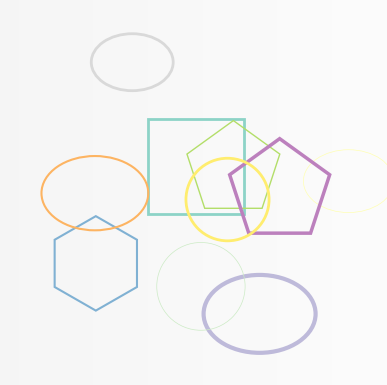[{"shape": "square", "thickness": 2, "radius": 0.62, "center": [0.506, 0.567]}, {"shape": "oval", "thickness": 0.5, "radius": 0.58, "center": [0.9, 0.53]}, {"shape": "oval", "thickness": 3, "radius": 0.72, "center": [0.67, 0.185]}, {"shape": "hexagon", "thickness": 1.5, "radius": 0.61, "center": [0.247, 0.316]}, {"shape": "oval", "thickness": 1.5, "radius": 0.69, "center": [0.245, 0.498]}, {"shape": "pentagon", "thickness": 1, "radius": 0.63, "center": [0.602, 0.561]}, {"shape": "oval", "thickness": 2, "radius": 0.53, "center": [0.341, 0.838]}, {"shape": "pentagon", "thickness": 2.5, "radius": 0.68, "center": [0.722, 0.504]}, {"shape": "circle", "thickness": 0.5, "radius": 0.57, "center": [0.519, 0.256]}, {"shape": "circle", "thickness": 2, "radius": 0.54, "center": [0.587, 0.482]}]